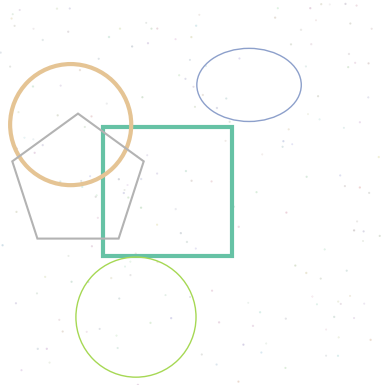[{"shape": "square", "thickness": 3, "radius": 0.84, "center": [0.435, 0.502]}, {"shape": "oval", "thickness": 1, "radius": 0.68, "center": [0.647, 0.779]}, {"shape": "circle", "thickness": 1, "radius": 0.78, "center": [0.353, 0.176]}, {"shape": "circle", "thickness": 3, "radius": 0.79, "center": [0.184, 0.676]}, {"shape": "pentagon", "thickness": 1.5, "radius": 0.9, "center": [0.203, 0.525]}]